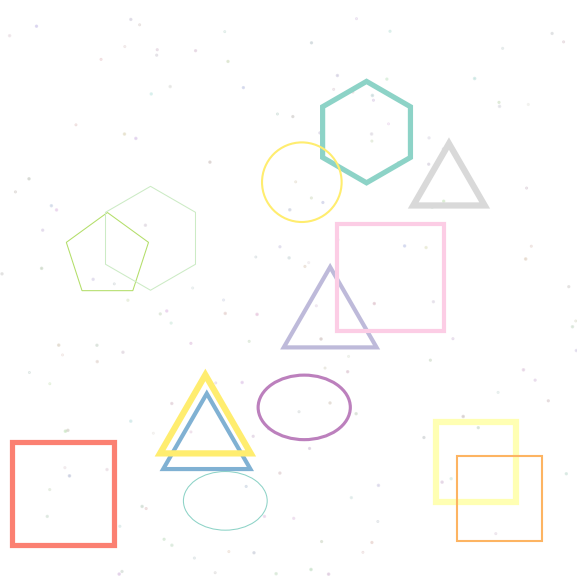[{"shape": "oval", "thickness": 0.5, "radius": 0.36, "center": [0.39, 0.132]}, {"shape": "hexagon", "thickness": 2.5, "radius": 0.44, "center": [0.635, 0.77]}, {"shape": "square", "thickness": 3, "radius": 0.35, "center": [0.824, 0.199]}, {"shape": "triangle", "thickness": 2, "radius": 0.46, "center": [0.572, 0.444]}, {"shape": "square", "thickness": 2.5, "radius": 0.44, "center": [0.109, 0.144]}, {"shape": "triangle", "thickness": 2, "radius": 0.44, "center": [0.358, 0.231]}, {"shape": "square", "thickness": 1, "radius": 0.37, "center": [0.865, 0.136]}, {"shape": "pentagon", "thickness": 0.5, "radius": 0.37, "center": [0.186, 0.556]}, {"shape": "square", "thickness": 2, "radius": 0.46, "center": [0.676, 0.519]}, {"shape": "triangle", "thickness": 3, "radius": 0.36, "center": [0.777, 0.679]}, {"shape": "oval", "thickness": 1.5, "radius": 0.4, "center": [0.527, 0.294]}, {"shape": "hexagon", "thickness": 0.5, "radius": 0.45, "center": [0.261, 0.587]}, {"shape": "circle", "thickness": 1, "radius": 0.34, "center": [0.523, 0.684]}, {"shape": "triangle", "thickness": 3, "radius": 0.45, "center": [0.356, 0.259]}]